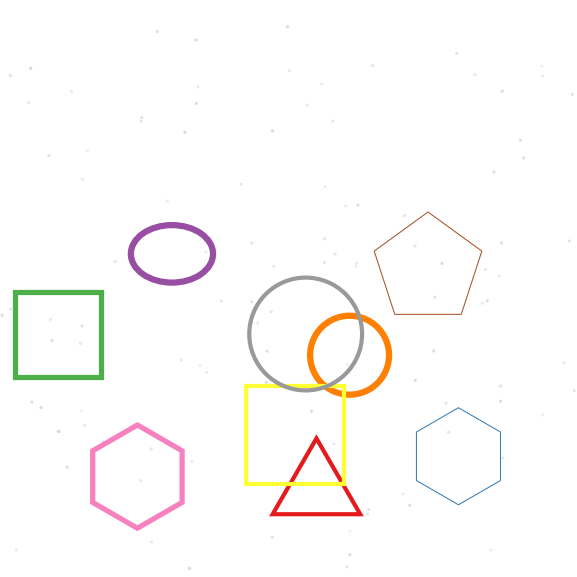[{"shape": "triangle", "thickness": 2, "radius": 0.44, "center": [0.548, 0.152]}, {"shape": "hexagon", "thickness": 0.5, "radius": 0.42, "center": [0.794, 0.209]}, {"shape": "square", "thickness": 2.5, "radius": 0.37, "center": [0.1, 0.42]}, {"shape": "oval", "thickness": 3, "radius": 0.36, "center": [0.298, 0.56]}, {"shape": "circle", "thickness": 3, "radius": 0.34, "center": [0.605, 0.384]}, {"shape": "square", "thickness": 2, "radius": 0.42, "center": [0.511, 0.247]}, {"shape": "pentagon", "thickness": 0.5, "radius": 0.49, "center": [0.741, 0.534]}, {"shape": "hexagon", "thickness": 2.5, "radius": 0.45, "center": [0.238, 0.174]}, {"shape": "circle", "thickness": 2, "radius": 0.49, "center": [0.529, 0.421]}]